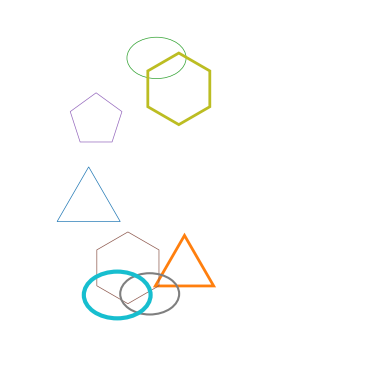[{"shape": "triangle", "thickness": 0.5, "radius": 0.47, "center": [0.23, 0.472]}, {"shape": "triangle", "thickness": 2, "radius": 0.44, "center": [0.479, 0.301]}, {"shape": "oval", "thickness": 0.5, "radius": 0.38, "center": [0.407, 0.85]}, {"shape": "pentagon", "thickness": 0.5, "radius": 0.35, "center": [0.25, 0.688]}, {"shape": "hexagon", "thickness": 0.5, "radius": 0.47, "center": [0.332, 0.304]}, {"shape": "oval", "thickness": 1.5, "radius": 0.38, "center": [0.389, 0.237]}, {"shape": "hexagon", "thickness": 2, "radius": 0.46, "center": [0.464, 0.769]}, {"shape": "oval", "thickness": 3, "radius": 0.43, "center": [0.304, 0.234]}]